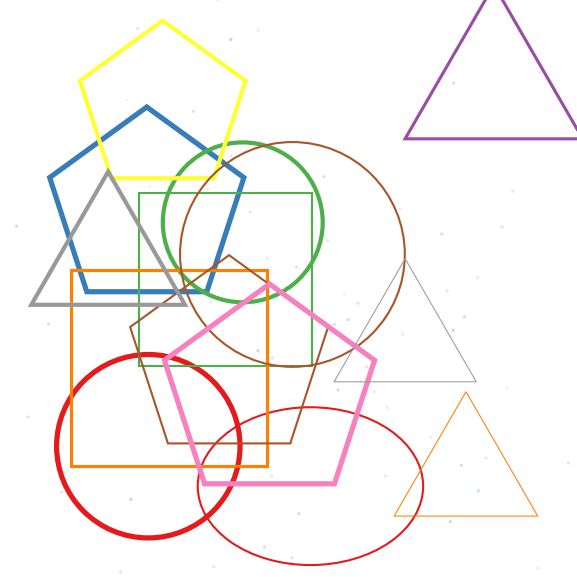[{"shape": "oval", "thickness": 1, "radius": 0.98, "center": [0.538, 0.157]}, {"shape": "circle", "thickness": 2.5, "radius": 0.79, "center": [0.257, 0.226]}, {"shape": "pentagon", "thickness": 2.5, "radius": 0.88, "center": [0.254, 0.637]}, {"shape": "square", "thickness": 1, "radius": 0.75, "center": [0.39, 0.515]}, {"shape": "circle", "thickness": 2, "radius": 0.69, "center": [0.42, 0.614]}, {"shape": "triangle", "thickness": 1.5, "radius": 0.89, "center": [0.855, 0.848]}, {"shape": "triangle", "thickness": 0.5, "radius": 0.72, "center": [0.807, 0.177]}, {"shape": "square", "thickness": 1.5, "radius": 0.85, "center": [0.293, 0.362]}, {"shape": "pentagon", "thickness": 2, "radius": 0.75, "center": [0.282, 0.813]}, {"shape": "pentagon", "thickness": 1, "radius": 0.9, "center": [0.397, 0.377]}, {"shape": "circle", "thickness": 1, "radius": 0.97, "center": [0.506, 0.559]}, {"shape": "pentagon", "thickness": 2.5, "radius": 0.96, "center": [0.467, 0.316]}, {"shape": "triangle", "thickness": 2, "radius": 0.77, "center": [0.187, 0.548]}, {"shape": "triangle", "thickness": 0.5, "radius": 0.71, "center": [0.702, 0.409]}]